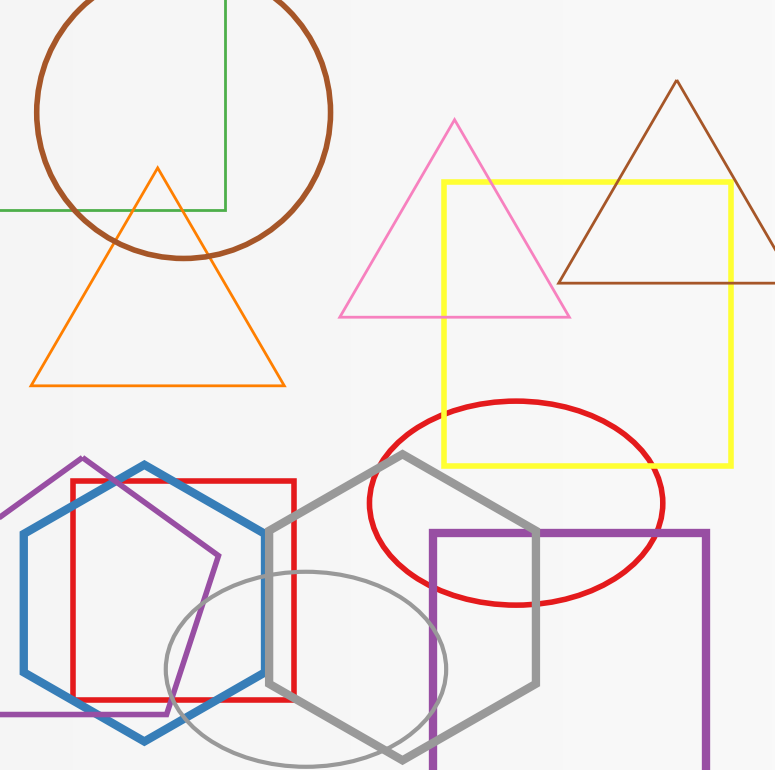[{"shape": "oval", "thickness": 2, "radius": 0.95, "center": [0.666, 0.347]}, {"shape": "square", "thickness": 2, "radius": 0.71, "center": [0.237, 0.233]}, {"shape": "hexagon", "thickness": 3, "radius": 0.9, "center": [0.186, 0.217]}, {"shape": "square", "thickness": 1, "radius": 0.86, "center": [0.119, 0.899]}, {"shape": "square", "thickness": 3, "radius": 0.88, "center": [0.735, 0.132]}, {"shape": "pentagon", "thickness": 2, "radius": 0.92, "center": [0.106, 0.221]}, {"shape": "triangle", "thickness": 1, "radius": 0.94, "center": [0.203, 0.593]}, {"shape": "square", "thickness": 2, "radius": 0.92, "center": [0.758, 0.579]}, {"shape": "triangle", "thickness": 1, "radius": 0.88, "center": [0.873, 0.72]}, {"shape": "circle", "thickness": 2, "radius": 0.95, "center": [0.237, 0.854]}, {"shape": "triangle", "thickness": 1, "radius": 0.86, "center": [0.587, 0.674]}, {"shape": "oval", "thickness": 1.5, "radius": 0.9, "center": [0.395, 0.131]}, {"shape": "hexagon", "thickness": 3, "radius": 0.99, "center": [0.519, 0.211]}]